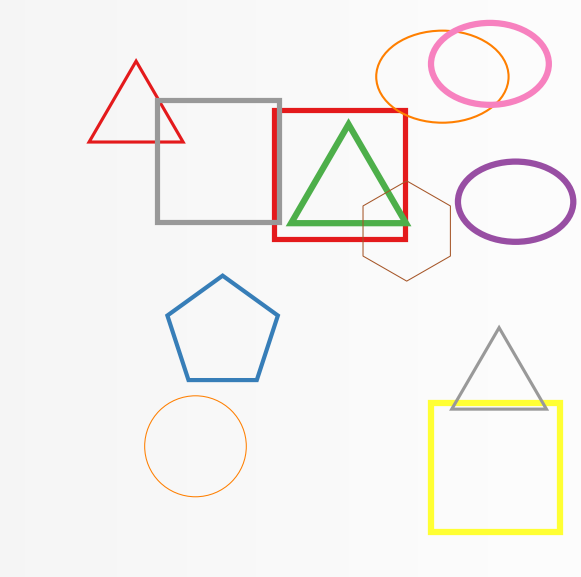[{"shape": "square", "thickness": 2.5, "radius": 0.56, "center": [0.584, 0.697]}, {"shape": "triangle", "thickness": 1.5, "radius": 0.47, "center": [0.234, 0.8]}, {"shape": "pentagon", "thickness": 2, "radius": 0.5, "center": [0.383, 0.422]}, {"shape": "triangle", "thickness": 3, "radius": 0.57, "center": [0.6, 0.67]}, {"shape": "oval", "thickness": 3, "radius": 0.5, "center": [0.887, 0.65]}, {"shape": "oval", "thickness": 1, "radius": 0.57, "center": [0.761, 0.866]}, {"shape": "circle", "thickness": 0.5, "radius": 0.44, "center": [0.336, 0.226]}, {"shape": "square", "thickness": 3, "radius": 0.56, "center": [0.853, 0.19]}, {"shape": "hexagon", "thickness": 0.5, "radius": 0.43, "center": [0.7, 0.599]}, {"shape": "oval", "thickness": 3, "radius": 0.51, "center": [0.843, 0.889]}, {"shape": "triangle", "thickness": 1.5, "radius": 0.47, "center": [0.859, 0.338]}, {"shape": "square", "thickness": 2.5, "radius": 0.52, "center": [0.374, 0.721]}]